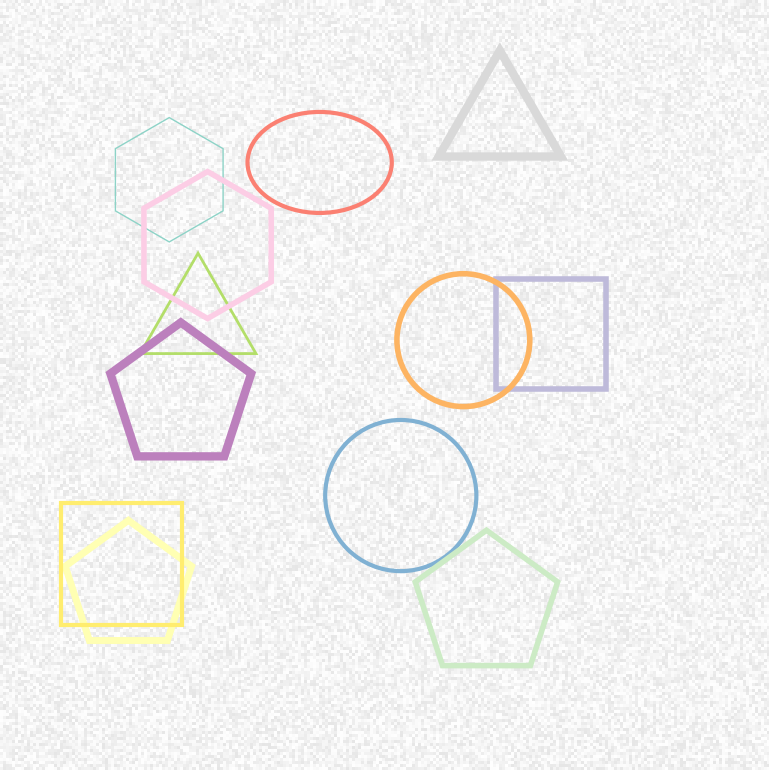[{"shape": "hexagon", "thickness": 0.5, "radius": 0.4, "center": [0.22, 0.767]}, {"shape": "pentagon", "thickness": 2.5, "radius": 0.43, "center": [0.167, 0.238]}, {"shape": "square", "thickness": 2, "radius": 0.36, "center": [0.715, 0.566]}, {"shape": "oval", "thickness": 1.5, "radius": 0.47, "center": [0.415, 0.789]}, {"shape": "circle", "thickness": 1.5, "radius": 0.49, "center": [0.52, 0.356]}, {"shape": "circle", "thickness": 2, "radius": 0.43, "center": [0.602, 0.558]}, {"shape": "triangle", "thickness": 1, "radius": 0.43, "center": [0.257, 0.584]}, {"shape": "hexagon", "thickness": 2, "radius": 0.48, "center": [0.27, 0.682]}, {"shape": "triangle", "thickness": 3, "radius": 0.46, "center": [0.649, 0.843]}, {"shape": "pentagon", "thickness": 3, "radius": 0.48, "center": [0.235, 0.485]}, {"shape": "pentagon", "thickness": 2, "radius": 0.49, "center": [0.632, 0.214]}, {"shape": "square", "thickness": 1.5, "radius": 0.39, "center": [0.158, 0.268]}]